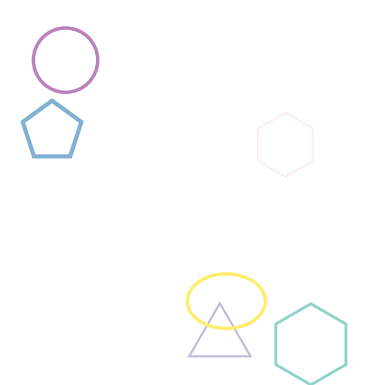[{"shape": "hexagon", "thickness": 2, "radius": 0.53, "center": [0.807, 0.106]}, {"shape": "triangle", "thickness": 1.5, "radius": 0.46, "center": [0.571, 0.12]}, {"shape": "pentagon", "thickness": 3, "radius": 0.4, "center": [0.135, 0.658]}, {"shape": "hexagon", "thickness": 0.5, "radius": 0.41, "center": [0.741, 0.624]}, {"shape": "circle", "thickness": 2.5, "radius": 0.42, "center": [0.17, 0.844]}, {"shape": "oval", "thickness": 2.5, "radius": 0.51, "center": [0.588, 0.218]}]